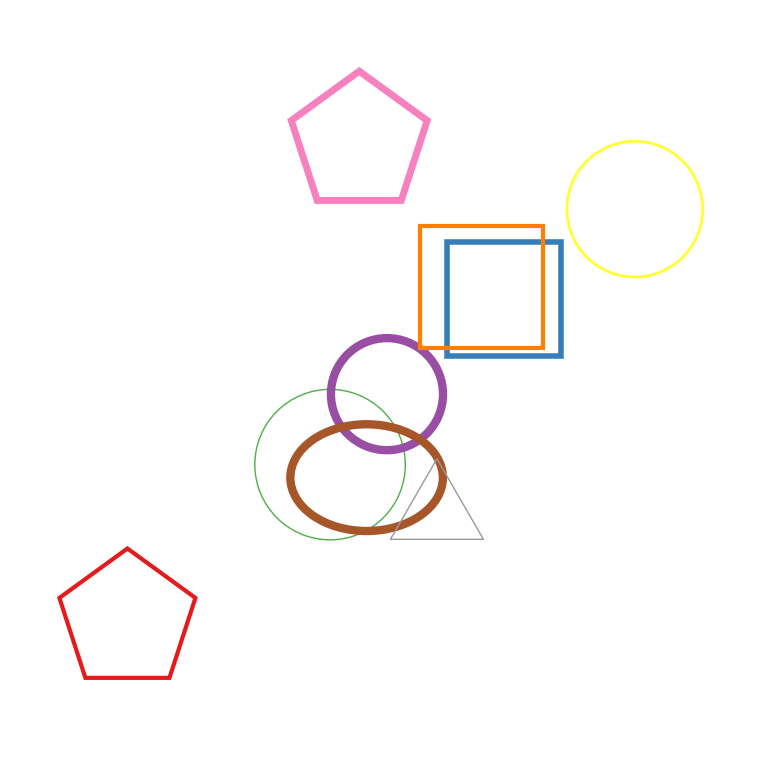[{"shape": "pentagon", "thickness": 1.5, "radius": 0.46, "center": [0.165, 0.195]}, {"shape": "square", "thickness": 2, "radius": 0.37, "center": [0.655, 0.612]}, {"shape": "circle", "thickness": 0.5, "radius": 0.49, "center": [0.429, 0.397]}, {"shape": "circle", "thickness": 3, "radius": 0.36, "center": [0.503, 0.488]}, {"shape": "square", "thickness": 1.5, "radius": 0.4, "center": [0.625, 0.627]}, {"shape": "circle", "thickness": 1, "radius": 0.44, "center": [0.824, 0.728]}, {"shape": "oval", "thickness": 3, "radius": 0.5, "center": [0.476, 0.38]}, {"shape": "pentagon", "thickness": 2.5, "radius": 0.46, "center": [0.467, 0.815]}, {"shape": "triangle", "thickness": 0.5, "radius": 0.35, "center": [0.567, 0.334]}]